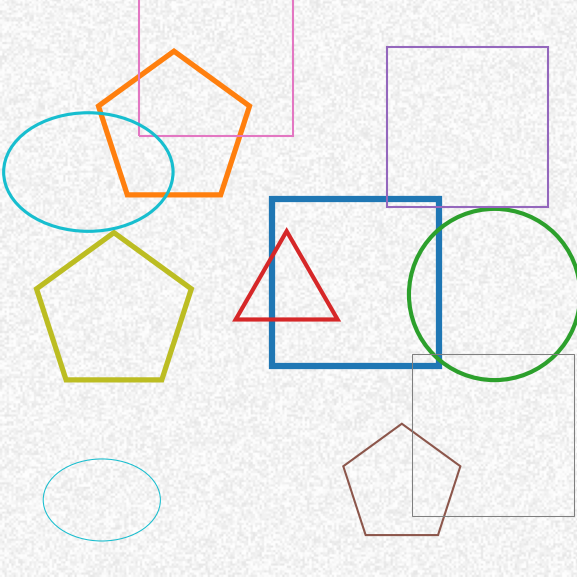[{"shape": "square", "thickness": 3, "radius": 0.72, "center": [0.616, 0.511]}, {"shape": "pentagon", "thickness": 2.5, "radius": 0.69, "center": [0.301, 0.773]}, {"shape": "circle", "thickness": 2, "radius": 0.74, "center": [0.856, 0.489]}, {"shape": "triangle", "thickness": 2, "radius": 0.51, "center": [0.496, 0.497]}, {"shape": "square", "thickness": 1, "radius": 0.69, "center": [0.81, 0.779]}, {"shape": "pentagon", "thickness": 1, "radius": 0.53, "center": [0.696, 0.159]}, {"shape": "square", "thickness": 1, "radius": 0.67, "center": [0.374, 0.898]}, {"shape": "square", "thickness": 0.5, "radius": 0.7, "center": [0.854, 0.245]}, {"shape": "pentagon", "thickness": 2.5, "radius": 0.7, "center": [0.197, 0.455]}, {"shape": "oval", "thickness": 0.5, "radius": 0.51, "center": [0.176, 0.133]}, {"shape": "oval", "thickness": 1.5, "radius": 0.73, "center": [0.153, 0.701]}]